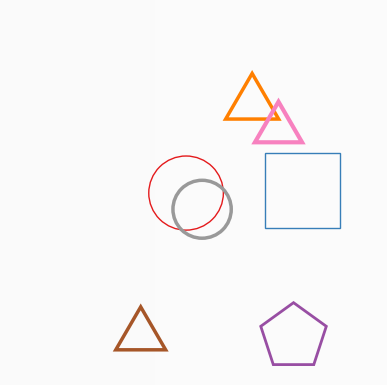[{"shape": "circle", "thickness": 1, "radius": 0.48, "center": [0.48, 0.499]}, {"shape": "square", "thickness": 1, "radius": 0.48, "center": [0.781, 0.505]}, {"shape": "pentagon", "thickness": 2, "radius": 0.44, "center": [0.758, 0.125]}, {"shape": "triangle", "thickness": 2.5, "radius": 0.39, "center": [0.651, 0.73]}, {"shape": "triangle", "thickness": 2.5, "radius": 0.37, "center": [0.363, 0.129]}, {"shape": "triangle", "thickness": 3, "radius": 0.35, "center": [0.719, 0.666]}, {"shape": "circle", "thickness": 2.5, "radius": 0.38, "center": [0.522, 0.456]}]